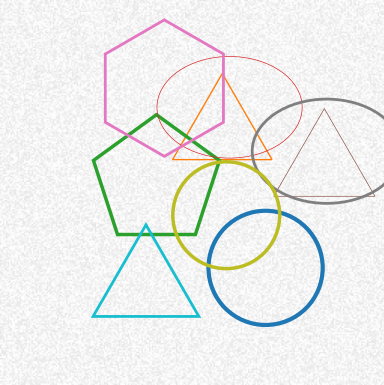[{"shape": "circle", "thickness": 3, "radius": 0.74, "center": [0.69, 0.304]}, {"shape": "triangle", "thickness": 1, "radius": 0.75, "center": [0.577, 0.66]}, {"shape": "pentagon", "thickness": 2.5, "radius": 0.86, "center": [0.406, 0.53]}, {"shape": "oval", "thickness": 0.5, "radius": 0.94, "center": [0.596, 0.721]}, {"shape": "triangle", "thickness": 0.5, "radius": 0.76, "center": [0.842, 0.566]}, {"shape": "hexagon", "thickness": 2, "radius": 0.89, "center": [0.427, 0.771]}, {"shape": "oval", "thickness": 2, "radius": 0.97, "center": [0.848, 0.607]}, {"shape": "circle", "thickness": 2.5, "radius": 0.69, "center": [0.588, 0.441]}, {"shape": "triangle", "thickness": 2, "radius": 0.79, "center": [0.379, 0.257]}]